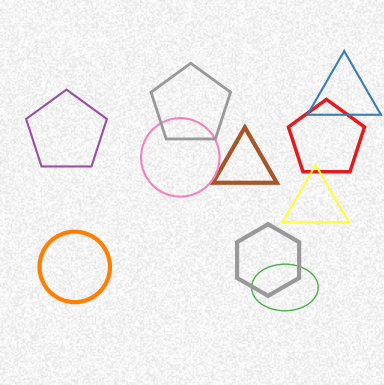[{"shape": "pentagon", "thickness": 2.5, "radius": 0.52, "center": [0.848, 0.638]}, {"shape": "triangle", "thickness": 1.5, "radius": 0.55, "center": [0.894, 0.757]}, {"shape": "oval", "thickness": 1, "radius": 0.43, "center": [0.74, 0.253]}, {"shape": "pentagon", "thickness": 1.5, "radius": 0.55, "center": [0.173, 0.657]}, {"shape": "circle", "thickness": 3, "radius": 0.46, "center": [0.194, 0.307]}, {"shape": "triangle", "thickness": 1.5, "radius": 0.5, "center": [0.82, 0.473]}, {"shape": "triangle", "thickness": 3, "radius": 0.48, "center": [0.636, 0.573]}, {"shape": "circle", "thickness": 1.5, "radius": 0.51, "center": [0.468, 0.591]}, {"shape": "hexagon", "thickness": 3, "radius": 0.47, "center": [0.696, 0.325]}, {"shape": "pentagon", "thickness": 2, "radius": 0.54, "center": [0.496, 0.727]}]